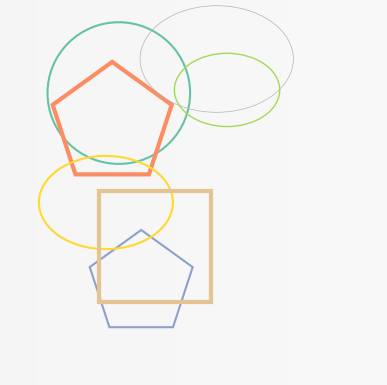[{"shape": "circle", "thickness": 1.5, "radius": 0.92, "center": [0.307, 0.758]}, {"shape": "pentagon", "thickness": 3, "radius": 0.81, "center": [0.29, 0.678]}, {"shape": "pentagon", "thickness": 1.5, "radius": 0.7, "center": [0.364, 0.263]}, {"shape": "oval", "thickness": 1, "radius": 0.68, "center": [0.586, 0.766]}, {"shape": "oval", "thickness": 1.5, "radius": 0.86, "center": [0.273, 0.474]}, {"shape": "square", "thickness": 3, "radius": 0.72, "center": [0.4, 0.361]}, {"shape": "oval", "thickness": 0.5, "radius": 0.99, "center": [0.559, 0.847]}]